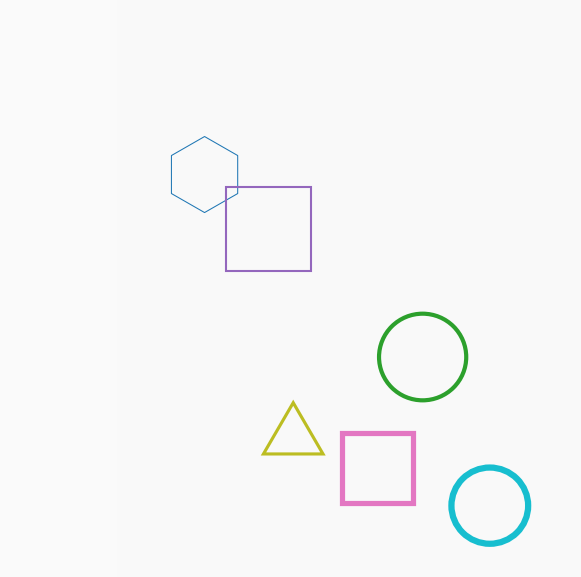[{"shape": "hexagon", "thickness": 0.5, "radius": 0.33, "center": [0.352, 0.697]}, {"shape": "circle", "thickness": 2, "radius": 0.38, "center": [0.727, 0.381]}, {"shape": "square", "thickness": 1, "radius": 0.36, "center": [0.461, 0.603]}, {"shape": "square", "thickness": 2.5, "radius": 0.31, "center": [0.65, 0.189]}, {"shape": "triangle", "thickness": 1.5, "radius": 0.3, "center": [0.504, 0.243]}, {"shape": "circle", "thickness": 3, "radius": 0.33, "center": [0.843, 0.124]}]